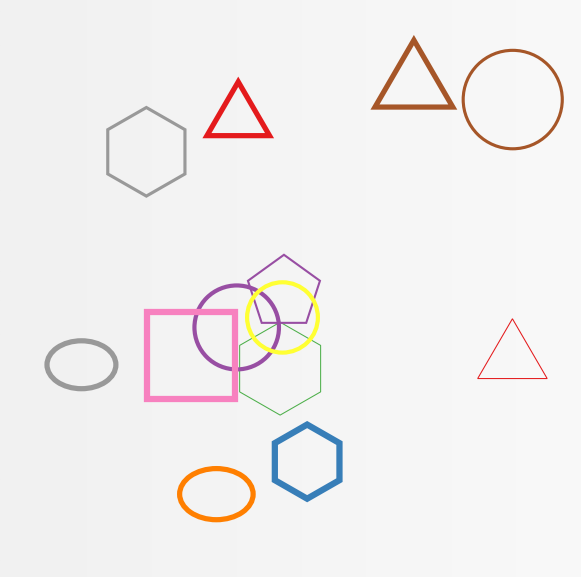[{"shape": "triangle", "thickness": 0.5, "radius": 0.35, "center": [0.882, 0.378]}, {"shape": "triangle", "thickness": 2.5, "radius": 0.31, "center": [0.41, 0.795]}, {"shape": "hexagon", "thickness": 3, "radius": 0.32, "center": [0.528, 0.2]}, {"shape": "hexagon", "thickness": 0.5, "radius": 0.4, "center": [0.482, 0.361]}, {"shape": "circle", "thickness": 2, "radius": 0.36, "center": [0.407, 0.432]}, {"shape": "pentagon", "thickness": 1, "radius": 0.33, "center": [0.489, 0.493]}, {"shape": "oval", "thickness": 2.5, "radius": 0.32, "center": [0.372, 0.143]}, {"shape": "circle", "thickness": 2, "radius": 0.3, "center": [0.486, 0.449]}, {"shape": "circle", "thickness": 1.5, "radius": 0.43, "center": [0.882, 0.827]}, {"shape": "triangle", "thickness": 2.5, "radius": 0.39, "center": [0.712, 0.852]}, {"shape": "square", "thickness": 3, "radius": 0.38, "center": [0.329, 0.384]}, {"shape": "oval", "thickness": 2.5, "radius": 0.3, "center": [0.14, 0.368]}, {"shape": "hexagon", "thickness": 1.5, "radius": 0.38, "center": [0.252, 0.736]}]